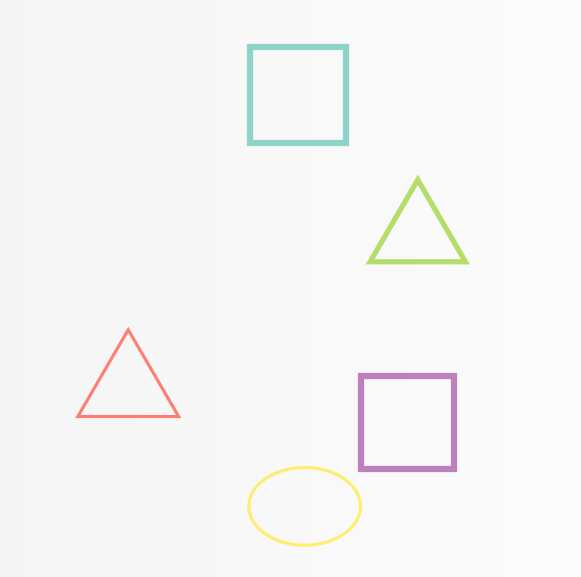[{"shape": "square", "thickness": 3, "radius": 0.41, "center": [0.513, 0.835]}, {"shape": "triangle", "thickness": 1.5, "radius": 0.5, "center": [0.221, 0.328]}, {"shape": "triangle", "thickness": 2.5, "radius": 0.47, "center": [0.719, 0.593]}, {"shape": "square", "thickness": 3, "radius": 0.4, "center": [0.701, 0.267]}, {"shape": "oval", "thickness": 1.5, "radius": 0.48, "center": [0.524, 0.122]}]